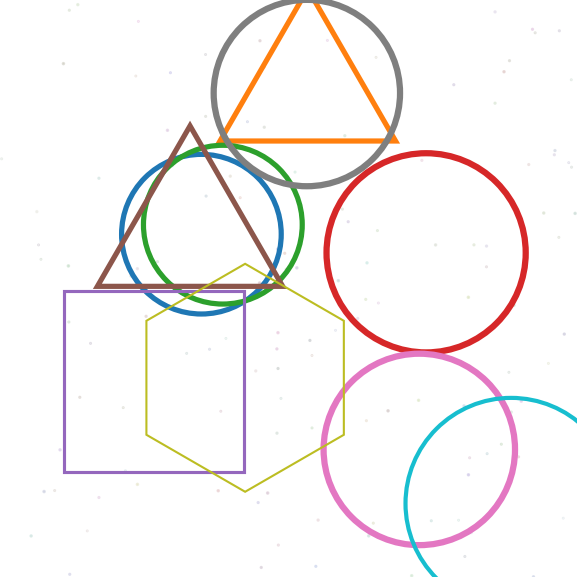[{"shape": "circle", "thickness": 2.5, "radius": 0.69, "center": [0.349, 0.594]}, {"shape": "triangle", "thickness": 2.5, "radius": 0.88, "center": [0.533, 0.843]}, {"shape": "circle", "thickness": 2.5, "radius": 0.69, "center": [0.386, 0.61]}, {"shape": "circle", "thickness": 3, "radius": 0.86, "center": [0.738, 0.561]}, {"shape": "square", "thickness": 1.5, "radius": 0.78, "center": [0.267, 0.338]}, {"shape": "triangle", "thickness": 2.5, "radius": 0.93, "center": [0.329, 0.596]}, {"shape": "circle", "thickness": 3, "radius": 0.83, "center": [0.726, 0.221]}, {"shape": "circle", "thickness": 3, "radius": 0.81, "center": [0.531, 0.838]}, {"shape": "hexagon", "thickness": 1, "radius": 0.99, "center": [0.424, 0.345]}, {"shape": "circle", "thickness": 2, "radius": 0.91, "center": [0.885, 0.127]}]